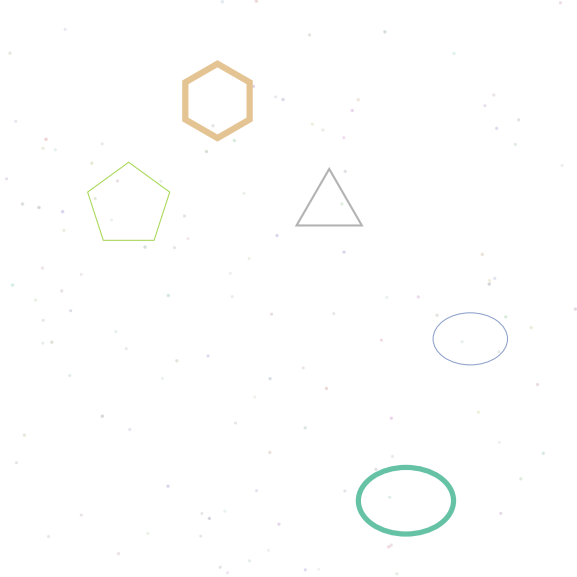[{"shape": "oval", "thickness": 2.5, "radius": 0.41, "center": [0.703, 0.132]}, {"shape": "oval", "thickness": 0.5, "radius": 0.32, "center": [0.814, 0.412]}, {"shape": "pentagon", "thickness": 0.5, "radius": 0.37, "center": [0.223, 0.643]}, {"shape": "hexagon", "thickness": 3, "radius": 0.32, "center": [0.377, 0.824]}, {"shape": "triangle", "thickness": 1, "radius": 0.33, "center": [0.57, 0.641]}]